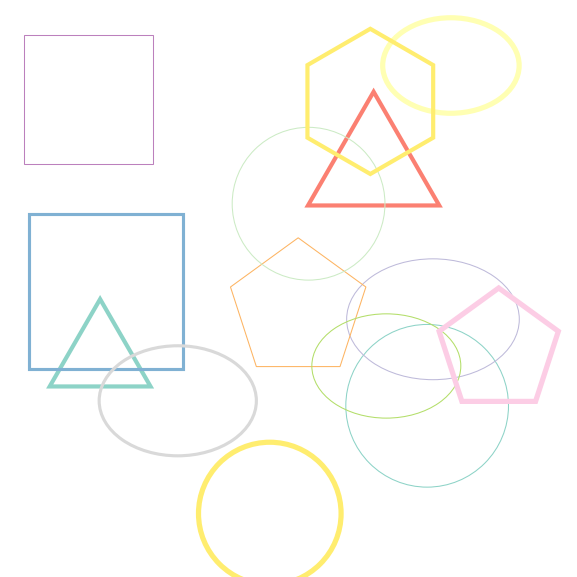[{"shape": "triangle", "thickness": 2, "radius": 0.5, "center": [0.173, 0.38]}, {"shape": "circle", "thickness": 0.5, "radius": 0.7, "center": [0.74, 0.296]}, {"shape": "oval", "thickness": 2.5, "radius": 0.59, "center": [0.781, 0.886]}, {"shape": "oval", "thickness": 0.5, "radius": 0.75, "center": [0.75, 0.446]}, {"shape": "triangle", "thickness": 2, "radius": 0.66, "center": [0.647, 0.709]}, {"shape": "square", "thickness": 1.5, "radius": 0.67, "center": [0.183, 0.494]}, {"shape": "pentagon", "thickness": 0.5, "radius": 0.62, "center": [0.516, 0.464]}, {"shape": "oval", "thickness": 0.5, "radius": 0.64, "center": [0.669, 0.365]}, {"shape": "pentagon", "thickness": 2.5, "radius": 0.54, "center": [0.864, 0.392]}, {"shape": "oval", "thickness": 1.5, "radius": 0.68, "center": [0.308, 0.305]}, {"shape": "square", "thickness": 0.5, "radius": 0.56, "center": [0.154, 0.827]}, {"shape": "circle", "thickness": 0.5, "radius": 0.66, "center": [0.534, 0.646]}, {"shape": "hexagon", "thickness": 2, "radius": 0.63, "center": [0.641, 0.824]}, {"shape": "circle", "thickness": 2.5, "radius": 0.62, "center": [0.467, 0.11]}]